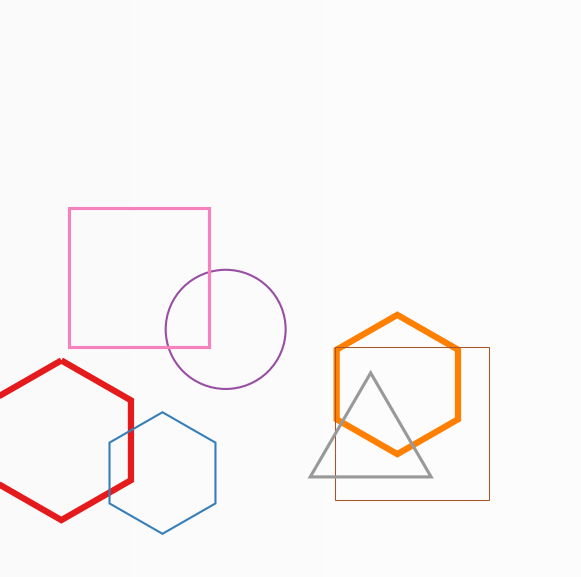[{"shape": "hexagon", "thickness": 3, "radius": 0.69, "center": [0.106, 0.237]}, {"shape": "hexagon", "thickness": 1, "radius": 0.53, "center": [0.28, 0.18]}, {"shape": "circle", "thickness": 1, "radius": 0.52, "center": [0.388, 0.429]}, {"shape": "hexagon", "thickness": 3, "radius": 0.6, "center": [0.684, 0.333]}, {"shape": "square", "thickness": 0.5, "radius": 0.66, "center": [0.709, 0.265]}, {"shape": "square", "thickness": 1.5, "radius": 0.6, "center": [0.24, 0.518]}, {"shape": "triangle", "thickness": 1.5, "radius": 0.6, "center": [0.638, 0.233]}]